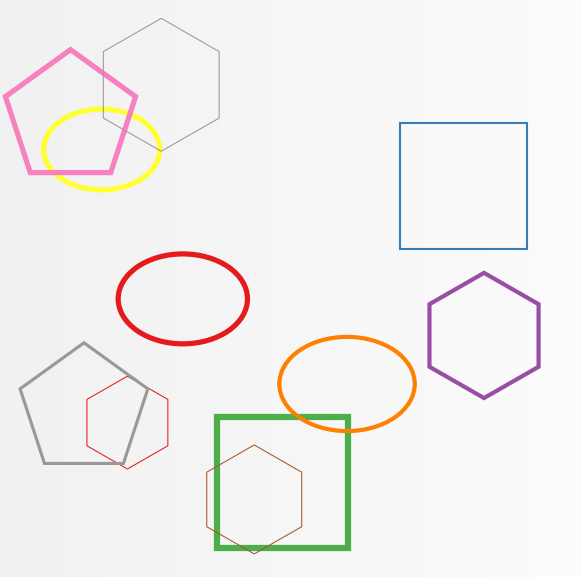[{"shape": "oval", "thickness": 2.5, "radius": 0.56, "center": [0.315, 0.482]}, {"shape": "hexagon", "thickness": 0.5, "radius": 0.4, "center": [0.219, 0.267]}, {"shape": "square", "thickness": 1, "radius": 0.55, "center": [0.798, 0.676]}, {"shape": "square", "thickness": 3, "radius": 0.57, "center": [0.486, 0.163]}, {"shape": "hexagon", "thickness": 2, "radius": 0.54, "center": [0.833, 0.418]}, {"shape": "oval", "thickness": 2, "radius": 0.58, "center": [0.597, 0.334]}, {"shape": "oval", "thickness": 2.5, "radius": 0.5, "center": [0.175, 0.74]}, {"shape": "hexagon", "thickness": 0.5, "radius": 0.47, "center": [0.437, 0.134]}, {"shape": "pentagon", "thickness": 2.5, "radius": 0.59, "center": [0.121, 0.795]}, {"shape": "pentagon", "thickness": 1.5, "radius": 0.58, "center": [0.144, 0.29]}, {"shape": "hexagon", "thickness": 0.5, "radius": 0.58, "center": [0.277, 0.852]}]